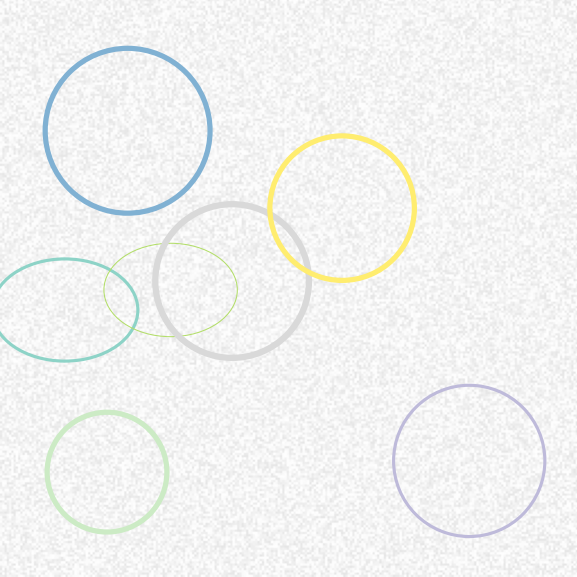[{"shape": "oval", "thickness": 1.5, "radius": 0.63, "center": [0.112, 0.462]}, {"shape": "circle", "thickness": 1.5, "radius": 0.65, "center": [0.813, 0.201]}, {"shape": "circle", "thickness": 2.5, "radius": 0.71, "center": [0.221, 0.773]}, {"shape": "oval", "thickness": 0.5, "radius": 0.58, "center": [0.295, 0.497]}, {"shape": "circle", "thickness": 3, "radius": 0.67, "center": [0.402, 0.512]}, {"shape": "circle", "thickness": 2.5, "radius": 0.52, "center": [0.185, 0.182]}, {"shape": "circle", "thickness": 2.5, "radius": 0.63, "center": [0.592, 0.639]}]